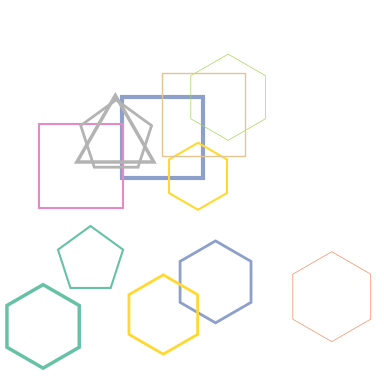[{"shape": "hexagon", "thickness": 2.5, "radius": 0.54, "center": [0.112, 0.152]}, {"shape": "pentagon", "thickness": 1.5, "radius": 0.44, "center": [0.235, 0.324]}, {"shape": "hexagon", "thickness": 0.5, "radius": 0.58, "center": [0.862, 0.229]}, {"shape": "hexagon", "thickness": 2, "radius": 0.53, "center": [0.56, 0.268]}, {"shape": "square", "thickness": 3, "radius": 0.53, "center": [0.422, 0.642]}, {"shape": "square", "thickness": 1.5, "radius": 0.55, "center": [0.211, 0.568]}, {"shape": "hexagon", "thickness": 0.5, "radius": 0.56, "center": [0.593, 0.748]}, {"shape": "hexagon", "thickness": 2, "radius": 0.52, "center": [0.424, 0.183]}, {"shape": "hexagon", "thickness": 1.5, "radius": 0.44, "center": [0.514, 0.542]}, {"shape": "square", "thickness": 1, "radius": 0.54, "center": [0.529, 0.702]}, {"shape": "pentagon", "thickness": 2, "radius": 0.48, "center": [0.302, 0.644]}, {"shape": "triangle", "thickness": 2.5, "radius": 0.58, "center": [0.3, 0.637]}]